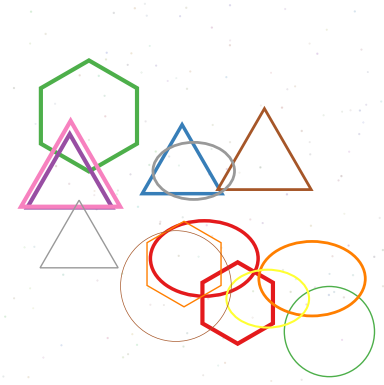[{"shape": "oval", "thickness": 2.5, "radius": 0.7, "center": [0.531, 0.329]}, {"shape": "hexagon", "thickness": 3, "radius": 0.53, "center": [0.617, 0.213]}, {"shape": "triangle", "thickness": 2.5, "radius": 0.6, "center": [0.473, 0.557]}, {"shape": "hexagon", "thickness": 3, "radius": 0.72, "center": [0.231, 0.699]}, {"shape": "circle", "thickness": 1, "radius": 0.59, "center": [0.856, 0.139]}, {"shape": "triangle", "thickness": 3, "radius": 0.64, "center": [0.181, 0.525]}, {"shape": "oval", "thickness": 2, "radius": 0.69, "center": [0.811, 0.276]}, {"shape": "hexagon", "thickness": 1, "radius": 0.56, "center": [0.478, 0.314]}, {"shape": "oval", "thickness": 1.5, "radius": 0.54, "center": [0.695, 0.224]}, {"shape": "triangle", "thickness": 2, "radius": 0.7, "center": [0.687, 0.578]}, {"shape": "circle", "thickness": 0.5, "radius": 0.72, "center": [0.457, 0.257]}, {"shape": "triangle", "thickness": 3, "radius": 0.74, "center": [0.183, 0.537]}, {"shape": "oval", "thickness": 2, "radius": 0.53, "center": [0.503, 0.556]}, {"shape": "triangle", "thickness": 1, "radius": 0.59, "center": [0.205, 0.363]}]